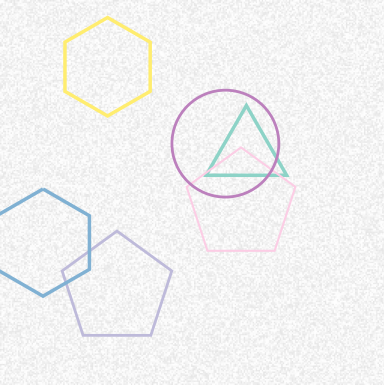[{"shape": "triangle", "thickness": 2.5, "radius": 0.6, "center": [0.64, 0.605]}, {"shape": "pentagon", "thickness": 2, "radius": 0.75, "center": [0.304, 0.25]}, {"shape": "hexagon", "thickness": 2.5, "radius": 0.7, "center": [0.112, 0.37]}, {"shape": "pentagon", "thickness": 1.5, "radius": 0.74, "center": [0.626, 0.469]}, {"shape": "circle", "thickness": 2, "radius": 0.69, "center": [0.585, 0.627]}, {"shape": "hexagon", "thickness": 2.5, "radius": 0.64, "center": [0.279, 0.827]}]